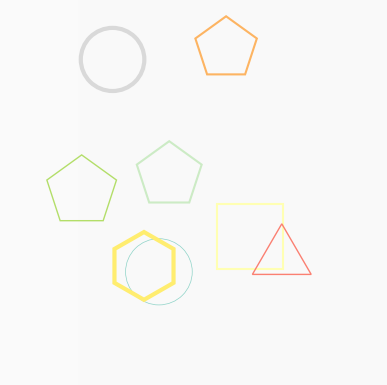[{"shape": "circle", "thickness": 0.5, "radius": 0.43, "center": [0.41, 0.294]}, {"shape": "square", "thickness": 1.5, "radius": 0.42, "center": [0.645, 0.386]}, {"shape": "triangle", "thickness": 1, "radius": 0.44, "center": [0.727, 0.331]}, {"shape": "pentagon", "thickness": 1.5, "radius": 0.42, "center": [0.583, 0.874]}, {"shape": "pentagon", "thickness": 1, "radius": 0.47, "center": [0.211, 0.503]}, {"shape": "circle", "thickness": 3, "radius": 0.41, "center": [0.29, 0.846]}, {"shape": "pentagon", "thickness": 1.5, "radius": 0.44, "center": [0.437, 0.545]}, {"shape": "hexagon", "thickness": 3, "radius": 0.44, "center": [0.372, 0.309]}]